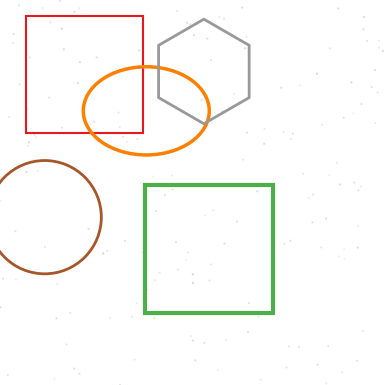[{"shape": "square", "thickness": 1.5, "radius": 0.76, "center": [0.219, 0.807]}, {"shape": "square", "thickness": 3, "radius": 0.83, "center": [0.543, 0.354]}, {"shape": "oval", "thickness": 2.5, "radius": 0.82, "center": [0.38, 0.712]}, {"shape": "circle", "thickness": 2, "radius": 0.74, "center": [0.116, 0.436]}, {"shape": "hexagon", "thickness": 2, "radius": 0.68, "center": [0.53, 0.814]}]